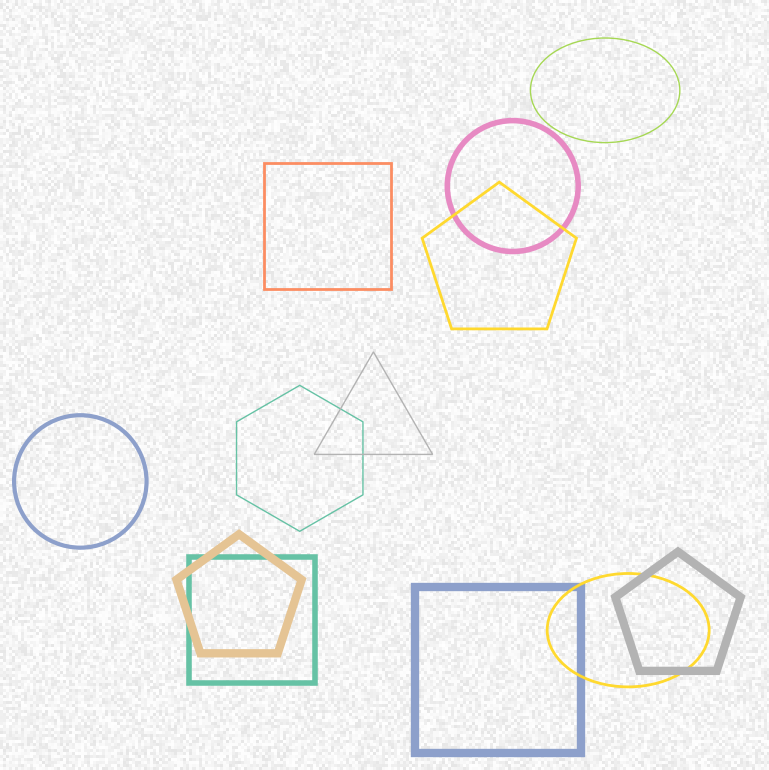[{"shape": "hexagon", "thickness": 0.5, "radius": 0.47, "center": [0.389, 0.405]}, {"shape": "square", "thickness": 2, "radius": 0.41, "center": [0.327, 0.195]}, {"shape": "square", "thickness": 1, "radius": 0.41, "center": [0.426, 0.706]}, {"shape": "square", "thickness": 3, "radius": 0.54, "center": [0.647, 0.13]}, {"shape": "circle", "thickness": 1.5, "radius": 0.43, "center": [0.104, 0.375]}, {"shape": "circle", "thickness": 2, "radius": 0.42, "center": [0.666, 0.758]}, {"shape": "oval", "thickness": 0.5, "radius": 0.49, "center": [0.786, 0.883]}, {"shape": "oval", "thickness": 1, "radius": 0.53, "center": [0.816, 0.182]}, {"shape": "pentagon", "thickness": 1, "radius": 0.53, "center": [0.648, 0.658]}, {"shape": "pentagon", "thickness": 3, "radius": 0.43, "center": [0.31, 0.221]}, {"shape": "triangle", "thickness": 0.5, "radius": 0.44, "center": [0.485, 0.454]}, {"shape": "pentagon", "thickness": 3, "radius": 0.43, "center": [0.88, 0.198]}]